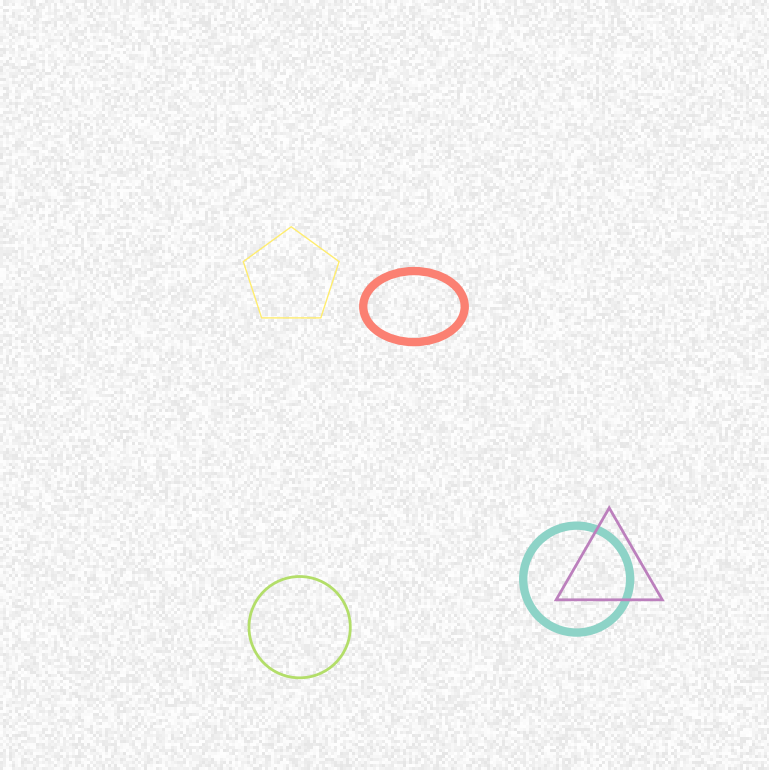[{"shape": "circle", "thickness": 3, "radius": 0.35, "center": [0.749, 0.248]}, {"shape": "oval", "thickness": 3, "radius": 0.33, "center": [0.538, 0.602]}, {"shape": "circle", "thickness": 1, "radius": 0.33, "center": [0.389, 0.185]}, {"shape": "triangle", "thickness": 1, "radius": 0.4, "center": [0.791, 0.261]}, {"shape": "pentagon", "thickness": 0.5, "radius": 0.33, "center": [0.378, 0.64]}]